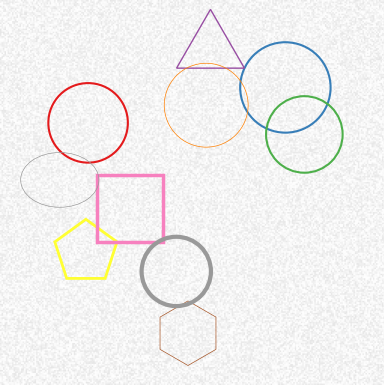[{"shape": "circle", "thickness": 1.5, "radius": 0.52, "center": [0.229, 0.681]}, {"shape": "circle", "thickness": 1.5, "radius": 0.59, "center": [0.741, 0.773]}, {"shape": "circle", "thickness": 1.5, "radius": 0.5, "center": [0.791, 0.651]}, {"shape": "triangle", "thickness": 1, "radius": 0.51, "center": [0.547, 0.874]}, {"shape": "circle", "thickness": 0.5, "radius": 0.54, "center": [0.536, 0.727]}, {"shape": "pentagon", "thickness": 2, "radius": 0.42, "center": [0.223, 0.346]}, {"shape": "hexagon", "thickness": 0.5, "radius": 0.42, "center": [0.488, 0.134]}, {"shape": "square", "thickness": 2.5, "radius": 0.43, "center": [0.338, 0.458]}, {"shape": "circle", "thickness": 3, "radius": 0.45, "center": [0.458, 0.295]}, {"shape": "oval", "thickness": 0.5, "radius": 0.51, "center": [0.155, 0.533]}]